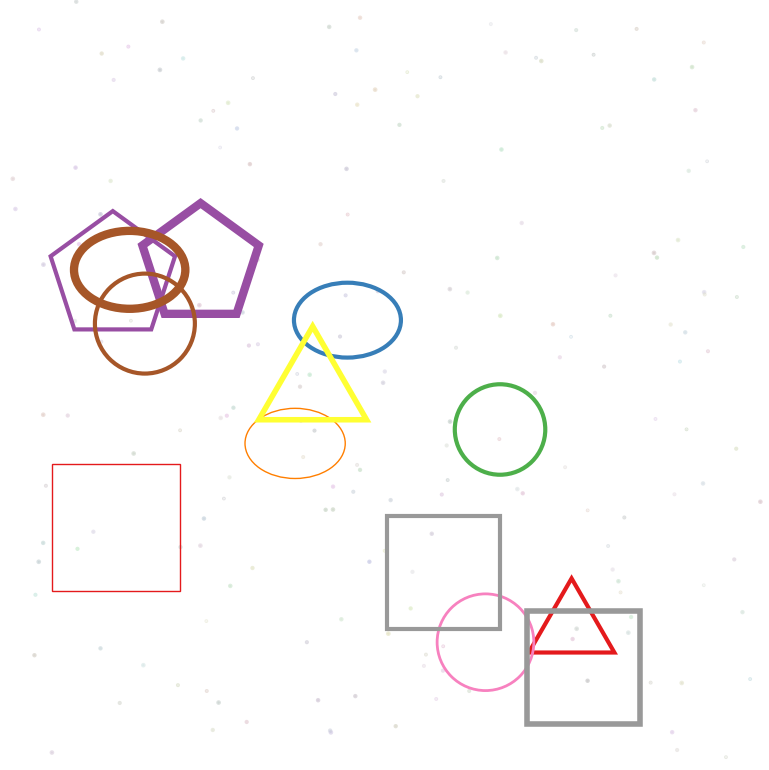[{"shape": "triangle", "thickness": 1.5, "radius": 0.32, "center": [0.742, 0.185]}, {"shape": "square", "thickness": 0.5, "radius": 0.41, "center": [0.15, 0.315]}, {"shape": "oval", "thickness": 1.5, "radius": 0.35, "center": [0.451, 0.584]}, {"shape": "circle", "thickness": 1.5, "radius": 0.29, "center": [0.649, 0.442]}, {"shape": "pentagon", "thickness": 3, "radius": 0.4, "center": [0.26, 0.657]}, {"shape": "pentagon", "thickness": 1.5, "radius": 0.42, "center": [0.146, 0.641]}, {"shape": "oval", "thickness": 0.5, "radius": 0.33, "center": [0.383, 0.424]}, {"shape": "triangle", "thickness": 2, "radius": 0.4, "center": [0.406, 0.495]}, {"shape": "oval", "thickness": 3, "radius": 0.36, "center": [0.168, 0.65]}, {"shape": "circle", "thickness": 1.5, "radius": 0.32, "center": [0.188, 0.58]}, {"shape": "circle", "thickness": 1, "radius": 0.31, "center": [0.63, 0.166]}, {"shape": "square", "thickness": 2, "radius": 0.37, "center": [0.758, 0.133]}, {"shape": "square", "thickness": 1.5, "radius": 0.37, "center": [0.576, 0.256]}]